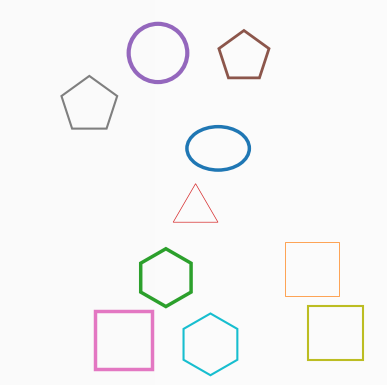[{"shape": "oval", "thickness": 2.5, "radius": 0.4, "center": [0.563, 0.615]}, {"shape": "square", "thickness": 0.5, "radius": 0.35, "center": [0.805, 0.301]}, {"shape": "hexagon", "thickness": 2.5, "radius": 0.38, "center": [0.428, 0.279]}, {"shape": "triangle", "thickness": 0.5, "radius": 0.33, "center": [0.505, 0.456]}, {"shape": "circle", "thickness": 3, "radius": 0.38, "center": [0.408, 0.862]}, {"shape": "pentagon", "thickness": 2, "radius": 0.34, "center": [0.63, 0.853]}, {"shape": "square", "thickness": 2.5, "radius": 0.37, "center": [0.318, 0.117]}, {"shape": "pentagon", "thickness": 1.5, "radius": 0.38, "center": [0.231, 0.727]}, {"shape": "square", "thickness": 1.5, "radius": 0.35, "center": [0.866, 0.135]}, {"shape": "hexagon", "thickness": 1.5, "radius": 0.4, "center": [0.543, 0.106]}]